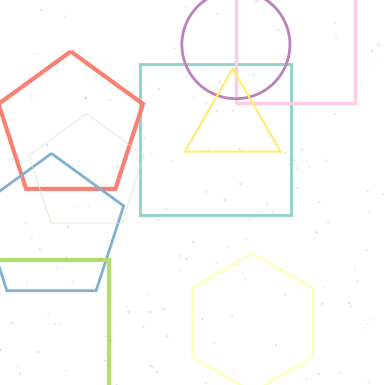[{"shape": "square", "thickness": 2, "radius": 0.98, "center": [0.559, 0.638]}, {"shape": "hexagon", "thickness": 1.5, "radius": 0.9, "center": [0.656, 0.162]}, {"shape": "pentagon", "thickness": 3, "radius": 0.99, "center": [0.184, 0.669]}, {"shape": "pentagon", "thickness": 2, "radius": 0.99, "center": [0.134, 0.404]}, {"shape": "square", "thickness": 3, "radius": 0.89, "center": [0.104, 0.147]}, {"shape": "square", "thickness": 2.5, "radius": 0.77, "center": [0.768, 0.886]}, {"shape": "circle", "thickness": 2, "radius": 0.7, "center": [0.613, 0.884]}, {"shape": "pentagon", "thickness": 0.5, "radius": 0.79, "center": [0.224, 0.548]}, {"shape": "triangle", "thickness": 1.5, "radius": 0.72, "center": [0.605, 0.678]}]